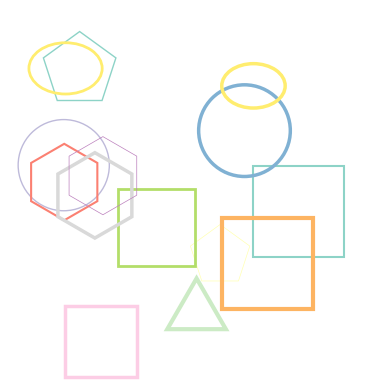[{"shape": "pentagon", "thickness": 1, "radius": 0.49, "center": [0.207, 0.819]}, {"shape": "square", "thickness": 1.5, "radius": 0.59, "center": [0.775, 0.45]}, {"shape": "pentagon", "thickness": 0.5, "radius": 0.41, "center": [0.572, 0.336]}, {"shape": "circle", "thickness": 1, "radius": 0.59, "center": [0.166, 0.571]}, {"shape": "hexagon", "thickness": 1.5, "radius": 0.5, "center": [0.167, 0.527]}, {"shape": "circle", "thickness": 2.5, "radius": 0.6, "center": [0.635, 0.661]}, {"shape": "square", "thickness": 3, "radius": 0.59, "center": [0.694, 0.316]}, {"shape": "square", "thickness": 2, "radius": 0.5, "center": [0.407, 0.409]}, {"shape": "square", "thickness": 2.5, "radius": 0.46, "center": [0.262, 0.114]}, {"shape": "hexagon", "thickness": 2.5, "radius": 0.55, "center": [0.246, 0.493]}, {"shape": "hexagon", "thickness": 0.5, "radius": 0.51, "center": [0.267, 0.544]}, {"shape": "triangle", "thickness": 3, "radius": 0.44, "center": [0.511, 0.189]}, {"shape": "oval", "thickness": 2, "radius": 0.48, "center": [0.17, 0.822]}, {"shape": "oval", "thickness": 2.5, "radius": 0.41, "center": [0.658, 0.777]}]